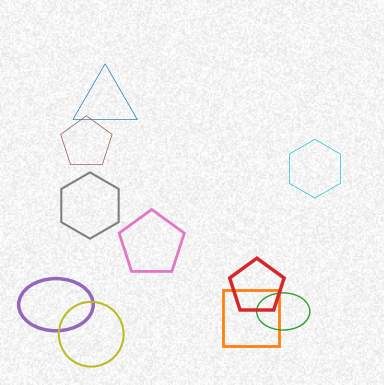[{"shape": "triangle", "thickness": 0.5, "radius": 0.48, "center": [0.273, 0.738]}, {"shape": "square", "thickness": 2, "radius": 0.37, "center": [0.653, 0.173]}, {"shape": "oval", "thickness": 1, "radius": 0.34, "center": [0.736, 0.191]}, {"shape": "pentagon", "thickness": 2.5, "radius": 0.37, "center": [0.667, 0.255]}, {"shape": "oval", "thickness": 2.5, "radius": 0.48, "center": [0.145, 0.209]}, {"shape": "pentagon", "thickness": 0.5, "radius": 0.35, "center": [0.224, 0.629]}, {"shape": "pentagon", "thickness": 2, "radius": 0.44, "center": [0.394, 0.367]}, {"shape": "hexagon", "thickness": 1.5, "radius": 0.43, "center": [0.234, 0.466]}, {"shape": "circle", "thickness": 1.5, "radius": 0.42, "center": [0.237, 0.132]}, {"shape": "hexagon", "thickness": 0.5, "radius": 0.38, "center": [0.818, 0.562]}]